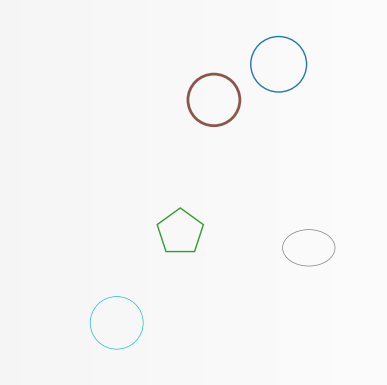[{"shape": "circle", "thickness": 1, "radius": 0.36, "center": [0.719, 0.833]}, {"shape": "pentagon", "thickness": 1, "radius": 0.31, "center": [0.465, 0.397]}, {"shape": "circle", "thickness": 2, "radius": 0.34, "center": [0.552, 0.74]}, {"shape": "oval", "thickness": 0.5, "radius": 0.34, "center": [0.797, 0.356]}, {"shape": "circle", "thickness": 0.5, "radius": 0.34, "center": [0.301, 0.161]}]